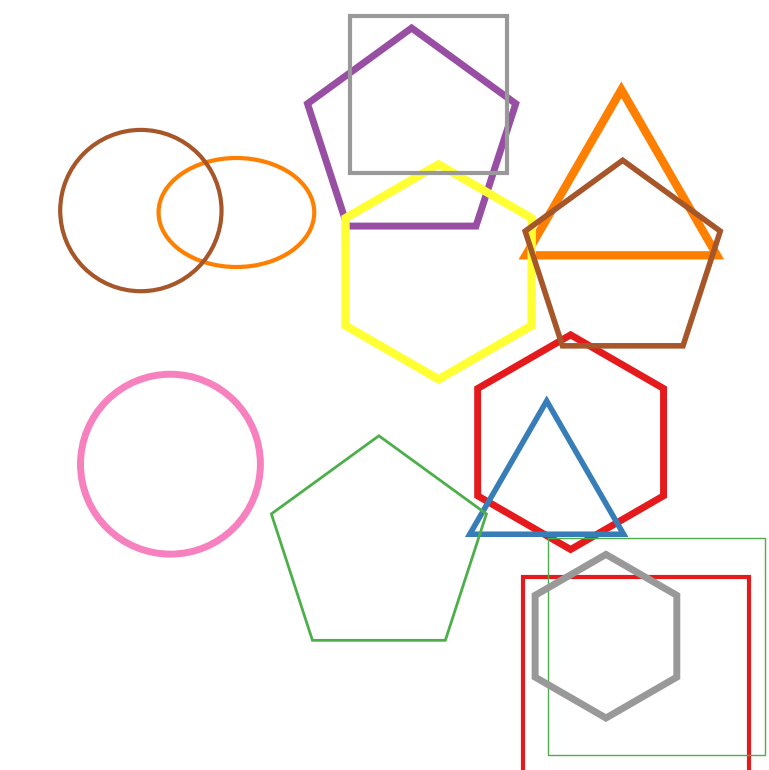[{"shape": "hexagon", "thickness": 2.5, "radius": 0.7, "center": [0.741, 0.426]}, {"shape": "square", "thickness": 1.5, "radius": 0.73, "center": [0.826, 0.104]}, {"shape": "triangle", "thickness": 2, "radius": 0.58, "center": [0.71, 0.364]}, {"shape": "square", "thickness": 0.5, "radius": 0.7, "center": [0.852, 0.16]}, {"shape": "pentagon", "thickness": 1, "radius": 0.73, "center": [0.492, 0.287]}, {"shape": "pentagon", "thickness": 2.5, "radius": 0.71, "center": [0.535, 0.821]}, {"shape": "oval", "thickness": 1.5, "radius": 0.51, "center": [0.307, 0.724]}, {"shape": "triangle", "thickness": 3, "radius": 0.72, "center": [0.807, 0.74]}, {"shape": "hexagon", "thickness": 3, "radius": 0.7, "center": [0.57, 0.647]}, {"shape": "circle", "thickness": 1.5, "radius": 0.52, "center": [0.183, 0.727]}, {"shape": "pentagon", "thickness": 2, "radius": 0.67, "center": [0.809, 0.659]}, {"shape": "circle", "thickness": 2.5, "radius": 0.58, "center": [0.221, 0.397]}, {"shape": "square", "thickness": 1.5, "radius": 0.51, "center": [0.556, 0.878]}, {"shape": "hexagon", "thickness": 2.5, "radius": 0.53, "center": [0.787, 0.174]}]